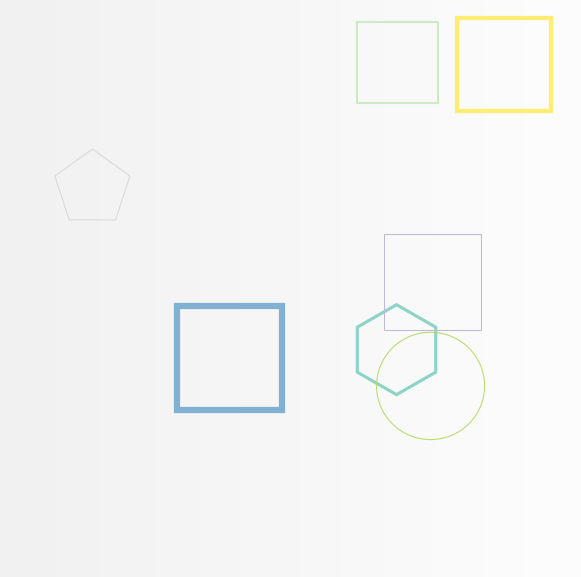[{"shape": "hexagon", "thickness": 1.5, "radius": 0.39, "center": [0.682, 0.394]}, {"shape": "square", "thickness": 0.5, "radius": 0.42, "center": [0.744, 0.511]}, {"shape": "square", "thickness": 3, "radius": 0.45, "center": [0.395, 0.379]}, {"shape": "circle", "thickness": 0.5, "radius": 0.46, "center": [0.741, 0.331]}, {"shape": "pentagon", "thickness": 0.5, "radius": 0.34, "center": [0.159, 0.673]}, {"shape": "square", "thickness": 1, "radius": 0.35, "center": [0.683, 0.891]}, {"shape": "square", "thickness": 2, "radius": 0.4, "center": [0.867, 0.887]}]